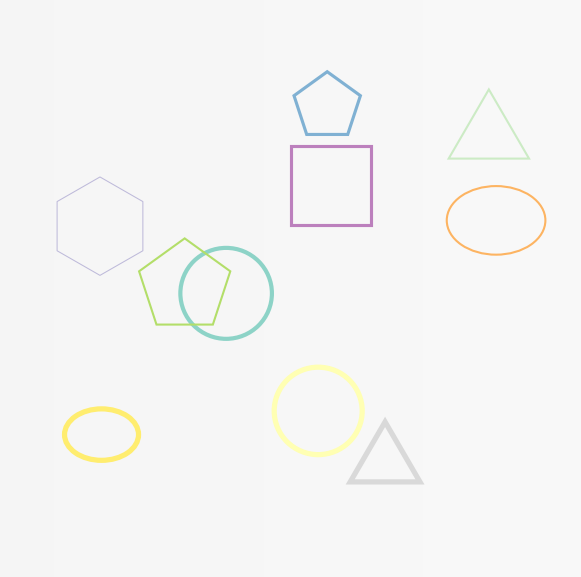[{"shape": "circle", "thickness": 2, "radius": 0.39, "center": [0.389, 0.491]}, {"shape": "circle", "thickness": 2.5, "radius": 0.38, "center": [0.547, 0.288]}, {"shape": "hexagon", "thickness": 0.5, "radius": 0.43, "center": [0.172, 0.608]}, {"shape": "pentagon", "thickness": 1.5, "radius": 0.3, "center": [0.563, 0.815]}, {"shape": "oval", "thickness": 1, "radius": 0.42, "center": [0.853, 0.618]}, {"shape": "pentagon", "thickness": 1, "radius": 0.41, "center": [0.318, 0.504]}, {"shape": "triangle", "thickness": 2.5, "radius": 0.35, "center": [0.663, 0.199]}, {"shape": "square", "thickness": 1.5, "radius": 0.34, "center": [0.569, 0.678]}, {"shape": "triangle", "thickness": 1, "radius": 0.4, "center": [0.841, 0.764]}, {"shape": "oval", "thickness": 2.5, "radius": 0.32, "center": [0.175, 0.247]}]